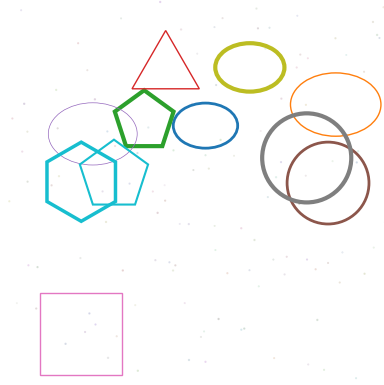[{"shape": "oval", "thickness": 2, "radius": 0.42, "center": [0.534, 0.674]}, {"shape": "oval", "thickness": 1, "radius": 0.59, "center": [0.872, 0.728]}, {"shape": "pentagon", "thickness": 3, "radius": 0.4, "center": [0.374, 0.685]}, {"shape": "triangle", "thickness": 1, "radius": 0.5, "center": [0.43, 0.82]}, {"shape": "oval", "thickness": 0.5, "radius": 0.58, "center": [0.241, 0.652]}, {"shape": "circle", "thickness": 2, "radius": 0.53, "center": [0.852, 0.525]}, {"shape": "square", "thickness": 1, "radius": 0.53, "center": [0.211, 0.133]}, {"shape": "circle", "thickness": 3, "radius": 0.58, "center": [0.797, 0.59]}, {"shape": "oval", "thickness": 3, "radius": 0.45, "center": [0.649, 0.825]}, {"shape": "pentagon", "thickness": 1.5, "radius": 0.47, "center": [0.296, 0.544]}, {"shape": "hexagon", "thickness": 2.5, "radius": 0.51, "center": [0.211, 0.528]}]